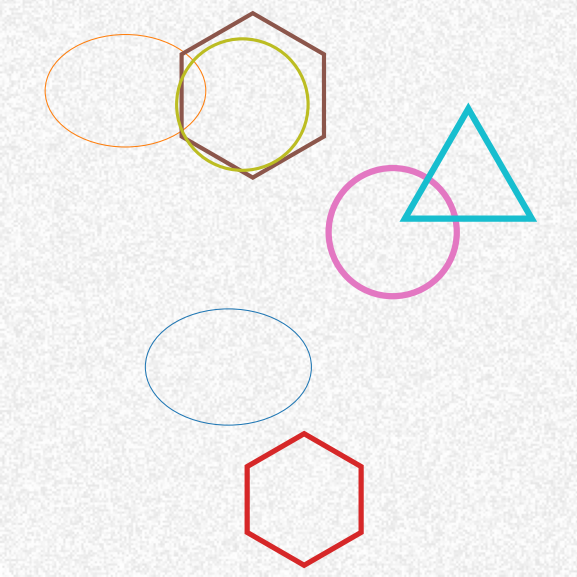[{"shape": "oval", "thickness": 0.5, "radius": 0.72, "center": [0.395, 0.364]}, {"shape": "oval", "thickness": 0.5, "radius": 0.7, "center": [0.217, 0.842]}, {"shape": "hexagon", "thickness": 2.5, "radius": 0.57, "center": [0.527, 0.134]}, {"shape": "hexagon", "thickness": 2, "radius": 0.71, "center": [0.438, 0.834]}, {"shape": "circle", "thickness": 3, "radius": 0.55, "center": [0.68, 0.597]}, {"shape": "circle", "thickness": 1.5, "radius": 0.57, "center": [0.42, 0.818]}, {"shape": "triangle", "thickness": 3, "radius": 0.63, "center": [0.811, 0.684]}]